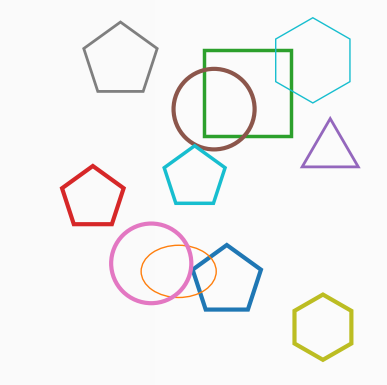[{"shape": "pentagon", "thickness": 3, "radius": 0.46, "center": [0.585, 0.271]}, {"shape": "oval", "thickness": 1, "radius": 0.48, "center": [0.461, 0.295]}, {"shape": "square", "thickness": 2.5, "radius": 0.56, "center": [0.638, 0.759]}, {"shape": "pentagon", "thickness": 3, "radius": 0.42, "center": [0.24, 0.485]}, {"shape": "triangle", "thickness": 2, "radius": 0.42, "center": [0.852, 0.608]}, {"shape": "circle", "thickness": 3, "radius": 0.52, "center": [0.552, 0.717]}, {"shape": "circle", "thickness": 3, "radius": 0.52, "center": [0.39, 0.316]}, {"shape": "pentagon", "thickness": 2, "radius": 0.5, "center": [0.311, 0.843]}, {"shape": "hexagon", "thickness": 3, "radius": 0.42, "center": [0.833, 0.15]}, {"shape": "pentagon", "thickness": 2.5, "radius": 0.41, "center": [0.502, 0.539]}, {"shape": "hexagon", "thickness": 1, "radius": 0.55, "center": [0.807, 0.843]}]